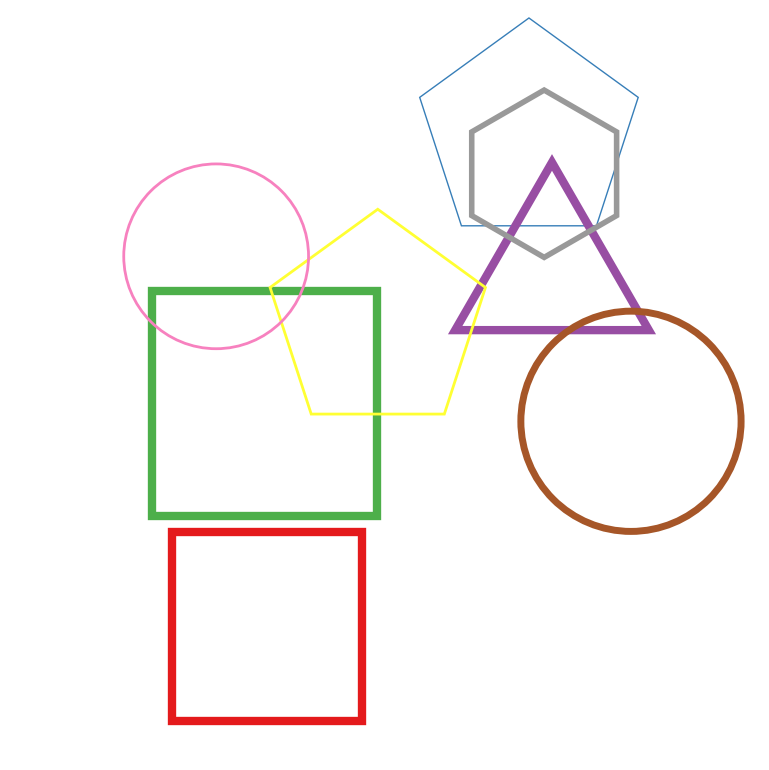[{"shape": "square", "thickness": 3, "radius": 0.61, "center": [0.347, 0.186]}, {"shape": "pentagon", "thickness": 0.5, "radius": 0.75, "center": [0.687, 0.827]}, {"shape": "square", "thickness": 3, "radius": 0.73, "center": [0.343, 0.476]}, {"shape": "triangle", "thickness": 3, "radius": 0.73, "center": [0.717, 0.644]}, {"shape": "pentagon", "thickness": 1, "radius": 0.74, "center": [0.491, 0.581]}, {"shape": "circle", "thickness": 2.5, "radius": 0.72, "center": [0.819, 0.453]}, {"shape": "circle", "thickness": 1, "radius": 0.6, "center": [0.281, 0.667]}, {"shape": "hexagon", "thickness": 2, "radius": 0.54, "center": [0.707, 0.774]}]